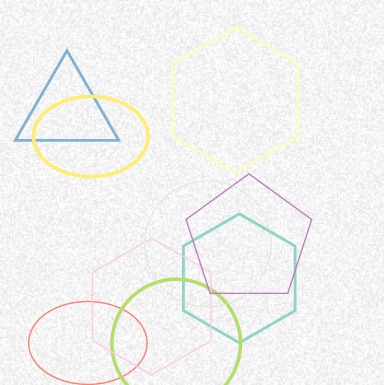[{"shape": "hexagon", "thickness": 2, "radius": 0.84, "center": [0.621, 0.277]}, {"shape": "hexagon", "thickness": 1.5, "radius": 0.94, "center": [0.611, 0.74]}, {"shape": "oval", "thickness": 1, "radius": 0.77, "center": [0.228, 0.109]}, {"shape": "triangle", "thickness": 2, "radius": 0.78, "center": [0.174, 0.713]}, {"shape": "circle", "thickness": 2.5, "radius": 0.84, "center": [0.458, 0.108]}, {"shape": "hexagon", "thickness": 1, "radius": 0.89, "center": [0.394, 0.204]}, {"shape": "pentagon", "thickness": 1, "radius": 0.86, "center": [0.646, 0.377]}, {"shape": "circle", "thickness": 0.5, "radius": 0.82, "center": [0.54, 0.367]}, {"shape": "oval", "thickness": 2.5, "radius": 0.74, "center": [0.236, 0.645]}]